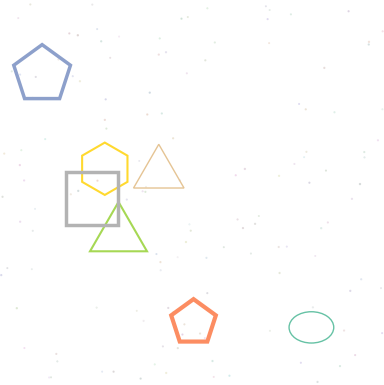[{"shape": "oval", "thickness": 1, "radius": 0.29, "center": [0.809, 0.15]}, {"shape": "pentagon", "thickness": 3, "radius": 0.3, "center": [0.503, 0.162]}, {"shape": "pentagon", "thickness": 2.5, "radius": 0.39, "center": [0.109, 0.807]}, {"shape": "triangle", "thickness": 1.5, "radius": 0.43, "center": [0.308, 0.39]}, {"shape": "hexagon", "thickness": 1.5, "radius": 0.34, "center": [0.272, 0.562]}, {"shape": "triangle", "thickness": 1, "radius": 0.38, "center": [0.412, 0.55]}, {"shape": "square", "thickness": 2.5, "radius": 0.34, "center": [0.239, 0.484]}]